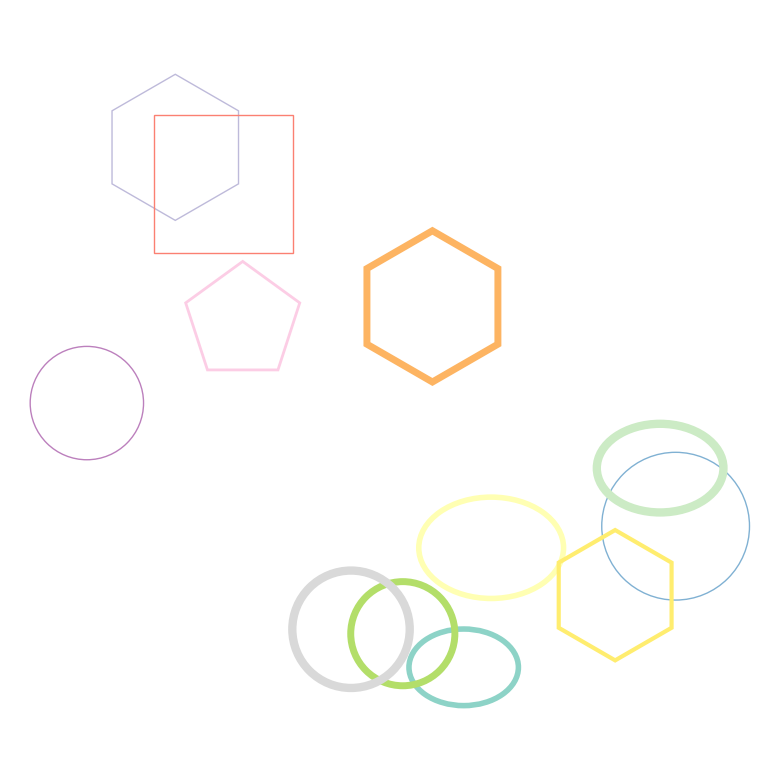[{"shape": "oval", "thickness": 2, "radius": 0.36, "center": [0.602, 0.133]}, {"shape": "oval", "thickness": 2, "radius": 0.47, "center": [0.638, 0.289]}, {"shape": "hexagon", "thickness": 0.5, "radius": 0.47, "center": [0.228, 0.809]}, {"shape": "square", "thickness": 0.5, "radius": 0.45, "center": [0.291, 0.761]}, {"shape": "circle", "thickness": 0.5, "radius": 0.48, "center": [0.877, 0.317]}, {"shape": "hexagon", "thickness": 2.5, "radius": 0.49, "center": [0.562, 0.602]}, {"shape": "circle", "thickness": 2.5, "radius": 0.34, "center": [0.523, 0.177]}, {"shape": "pentagon", "thickness": 1, "radius": 0.39, "center": [0.315, 0.583]}, {"shape": "circle", "thickness": 3, "radius": 0.38, "center": [0.456, 0.183]}, {"shape": "circle", "thickness": 0.5, "radius": 0.37, "center": [0.113, 0.477]}, {"shape": "oval", "thickness": 3, "radius": 0.41, "center": [0.857, 0.392]}, {"shape": "hexagon", "thickness": 1.5, "radius": 0.42, "center": [0.799, 0.227]}]